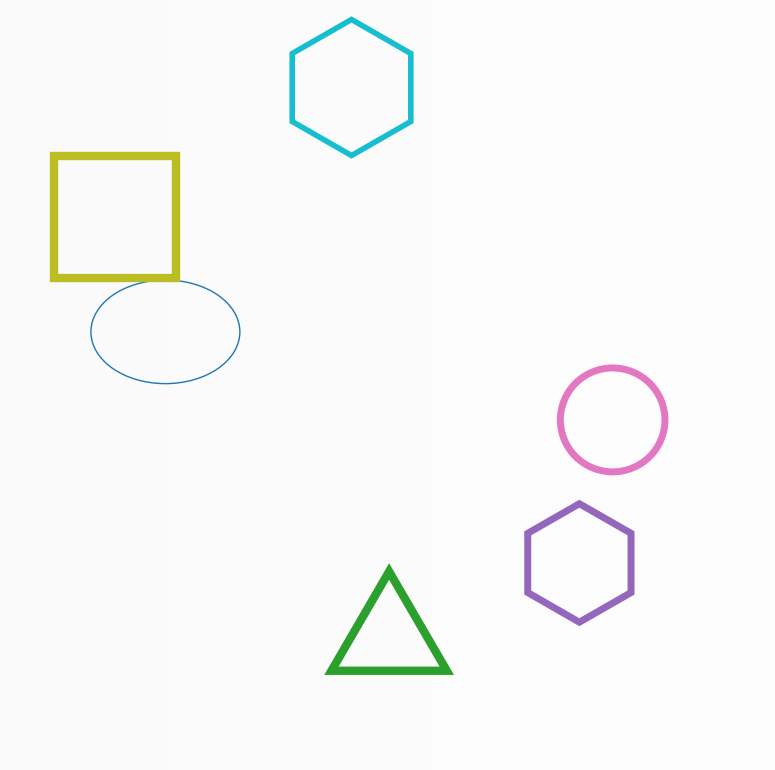[{"shape": "oval", "thickness": 0.5, "radius": 0.48, "center": [0.213, 0.569]}, {"shape": "triangle", "thickness": 3, "radius": 0.43, "center": [0.502, 0.172]}, {"shape": "hexagon", "thickness": 2.5, "radius": 0.38, "center": [0.748, 0.269]}, {"shape": "circle", "thickness": 2.5, "radius": 0.34, "center": [0.791, 0.455]}, {"shape": "square", "thickness": 3, "radius": 0.4, "center": [0.148, 0.719]}, {"shape": "hexagon", "thickness": 2, "radius": 0.44, "center": [0.454, 0.886]}]